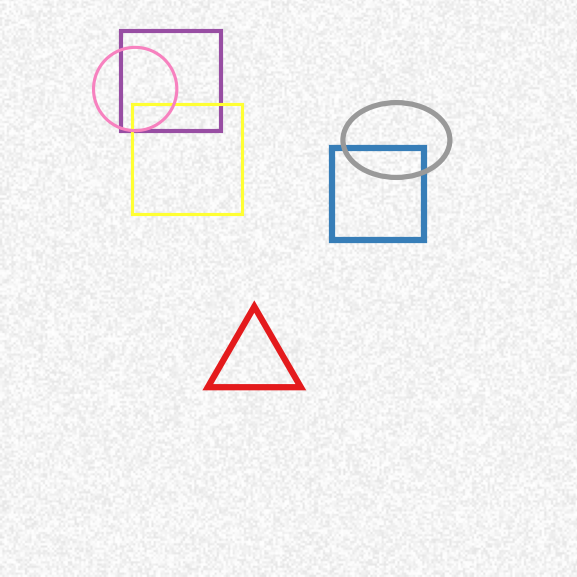[{"shape": "triangle", "thickness": 3, "radius": 0.47, "center": [0.44, 0.375]}, {"shape": "square", "thickness": 3, "radius": 0.4, "center": [0.655, 0.663]}, {"shape": "square", "thickness": 2, "radius": 0.43, "center": [0.297, 0.859]}, {"shape": "square", "thickness": 1.5, "radius": 0.48, "center": [0.324, 0.724]}, {"shape": "circle", "thickness": 1.5, "radius": 0.36, "center": [0.234, 0.845]}, {"shape": "oval", "thickness": 2.5, "radius": 0.46, "center": [0.686, 0.757]}]